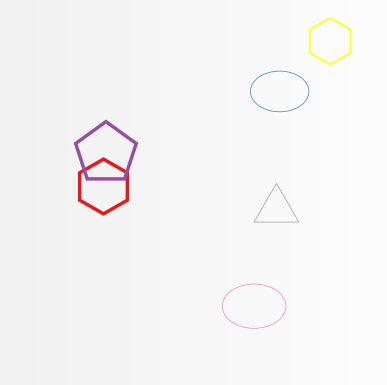[{"shape": "hexagon", "thickness": 2.5, "radius": 0.36, "center": [0.267, 0.516]}, {"shape": "oval", "thickness": 0.5, "radius": 0.38, "center": [0.722, 0.762]}, {"shape": "pentagon", "thickness": 2.5, "radius": 0.41, "center": [0.273, 0.602]}, {"shape": "hexagon", "thickness": 1.5, "radius": 0.3, "center": [0.852, 0.893]}, {"shape": "oval", "thickness": 0.5, "radius": 0.41, "center": [0.656, 0.205]}, {"shape": "triangle", "thickness": 0.5, "radius": 0.33, "center": [0.713, 0.457]}]